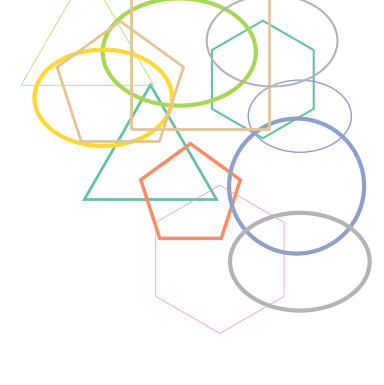[{"shape": "hexagon", "thickness": 1.5, "radius": 0.76, "center": [0.683, 0.794]}, {"shape": "triangle", "thickness": 2, "radius": 0.99, "center": [0.391, 0.581]}, {"shape": "pentagon", "thickness": 2.5, "radius": 0.68, "center": [0.495, 0.491]}, {"shape": "oval", "thickness": 1, "radius": 0.67, "center": [0.779, 0.698]}, {"shape": "circle", "thickness": 3, "radius": 0.88, "center": [0.77, 0.517]}, {"shape": "hexagon", "thickness": 0.5, "radius": 0.96, "center": [0.571, 0.326]}, {"shape": "oval", "thickness": 3, "radius": 0.99, "center": [0.466, 0.865]}, {"shape": "triangle", "thickness": 0.5, "radius": 0.99, "center": [0.227, 0.878]}, {"shape": "oval", "thickness": 3, "radius": 0.89, "center": [0.268, 0.746]}, {"shape": "pentagon", "thickness": 2, "radius": 0.86, "center": [0.313, 0.772]}, {"shape": "square", "thickness": 2, "radius": 0.89, "center": [0.52, 0.843]}, {"shape": "oval", "thickness": 1.5, "radius": 0.85, "center": [0.707, 0.894]}, {"shape": "oval", "thickness": 3, "radius": 0.91, "center": [0.779, 0.32]}]